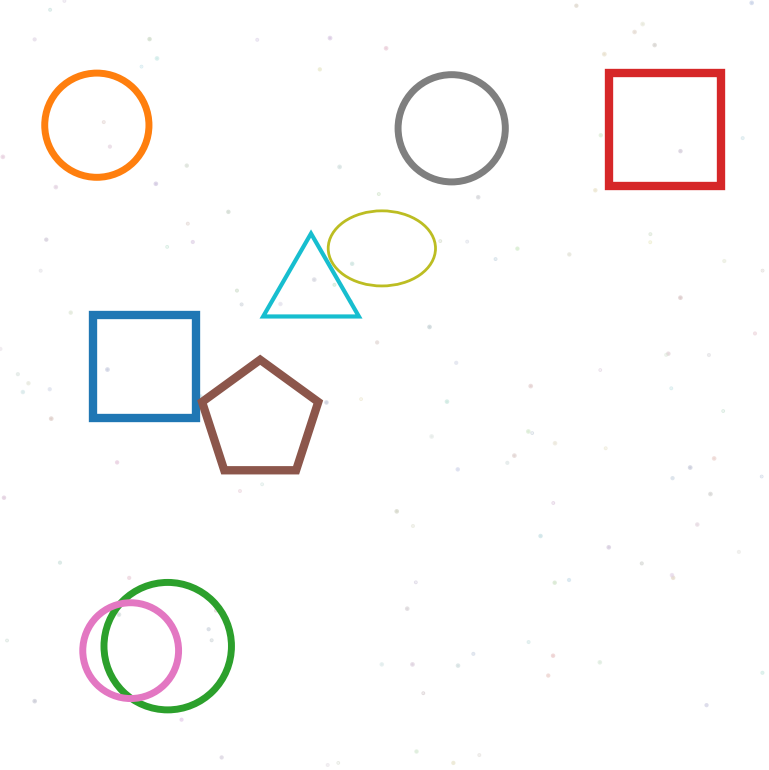[{"shape": "square", "thickness": 3, "radius": 0.33, "center": [0.188, 0.524]}, {"shape": "circle", "thickness": 2.5, "radius": 0.34, "center": [0.126, 0.837]}, {"shape": "circle", "thickness": 2.5, "radius": 0.41, "center": [0.218, 0.161]}, {"shape": "square", "thickness": 3, "radius": 0.36, "center": [0.864, 0.832]}, {"shape": "pentagon", "thickness": 3, "radius": 0.4, "center": [0.338, 0.453]}, {"shape": "circle", "thickness": 2.5, "radius": 0.31, "center": [0.17, 0.155]}, {"shape": "circle", "thickness": 2.5, "radius": 0.35, "center": [0.587, 0.833]}, {"shape": "oval", "thickness": 1, "radius": 0.35, "center": [0.496, 0.677]}, {"shape": "triangle", "thickness": 1.5, "radius": 0.36, "center": [0.404, 0.625]}]